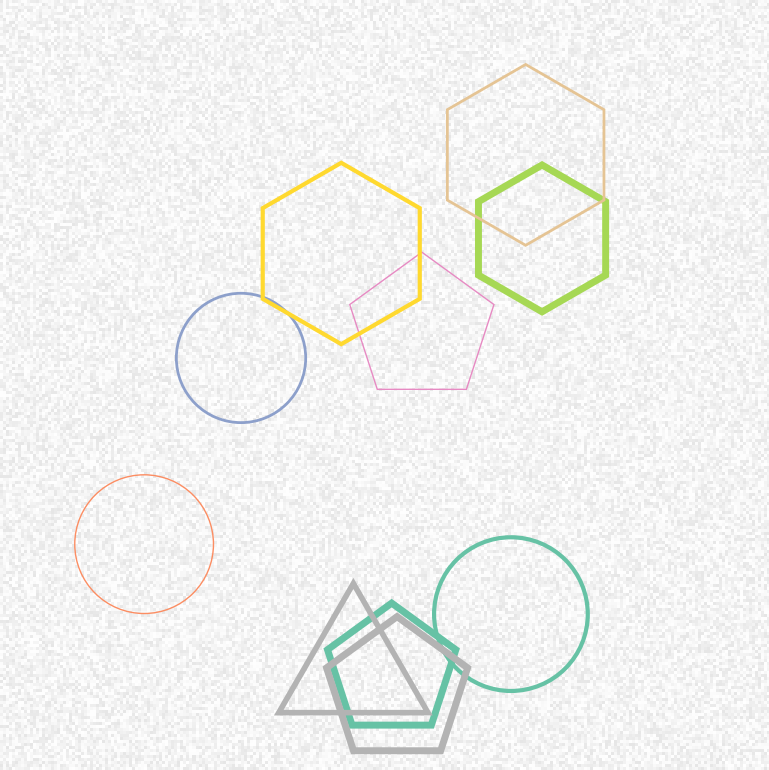[{"shape": "circle", "thickness": 1.5, "radius": 0.5, "center": [0.664, 0.202]}, {"shape": "pentagon", "thickness": 2.5, "radius": 0.44, "center": [0.509, 0.129]}, {"shape": "circle", "thickness": 0.5, "radius": 0.45, "center": [0.187, 0.293]}, {"shape": "circle", "thickness": 1, "radius": 0.42, "center": [0.313, 0.535]}, {"shape": "pentagon", "thickness": 0.5, "radius": 0.49, "center": [0.548, 0.574]}, {"shape": "hexagon", "thickness": 2.5, "radius": 0.48, "center": [0.704, 0.69]}, {"shape": "hexagon", "thickness": 1.5, "radius": 0.59, "center": [0.443, 0.671]}, {"shape": "hexagon", "thickness": 1, "radius": 0.59, "center": [0.683, 0.799]}, {"shape": "pentagon", "thickness": 2.5, "radius": 0.48, "center": [0.516, 0.103]}, {"shape": "triangle", "thickness": 2, "radius": 0.56, "center": [0.459, 0.13]}]